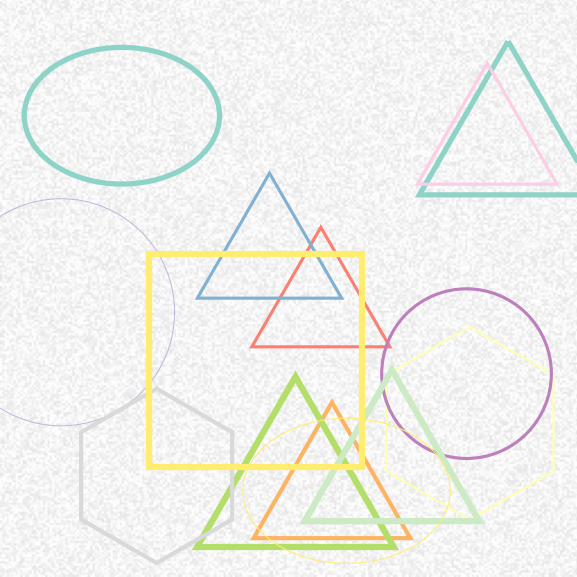[{"shape": "oval", "thickness": 2.5, "radius": 0.85, "center": [0.211, 0.799]}, {"shape": "triangle", "thickness": 2.5, "radius": 0.89, "center": [0.88, 0.75]}, {"shape": "hexagon", "thickness": 1, "radius": 0.83, "center": [0.814, 0.266]}, {"shape": "circle", "thickness": 0.5, "radius": 0.98, "center": [0.106, 0.458]}, {"shape": "triangle", "thickness": 1.5, "radius": 0.69, "center": [0.556, 0.468]}, {"shape": "triangle", "thickness": 1.5, "radius": 0.72, "center": [0.467, 0.555]}, {"shape": "triangle", "thickness": 2, "radius": 0.78, "center": [0.575, 0.146]}, {"shape": "triangle", "thickness": 3, "radius": 0.98, "center": [0.512, 0.15]}, {"shape": "triangle", "thickness": 1.5, "radius": 0.7, "center": [0.844, 0.75]}, {"shape": "hexagon", "thickness": 2, "radius": 0.75, "center": [0.271, 0.175]}, {"shape": "circle", "thickness": 1.5, "radius": 0.73, "center": [0.808, 0.352]}, {"shape": "triangle", "thickness": 3, "radius": 0.87, "center": [0.679, 0.184]}, {"shape": "oval", "thickness": 0.5, "radius": 0.9, "center": [0.6, 0.149]}, {"shape": "square", "thickness": 3, "radius": 0.92, "center": [0.443, 0.375]}]